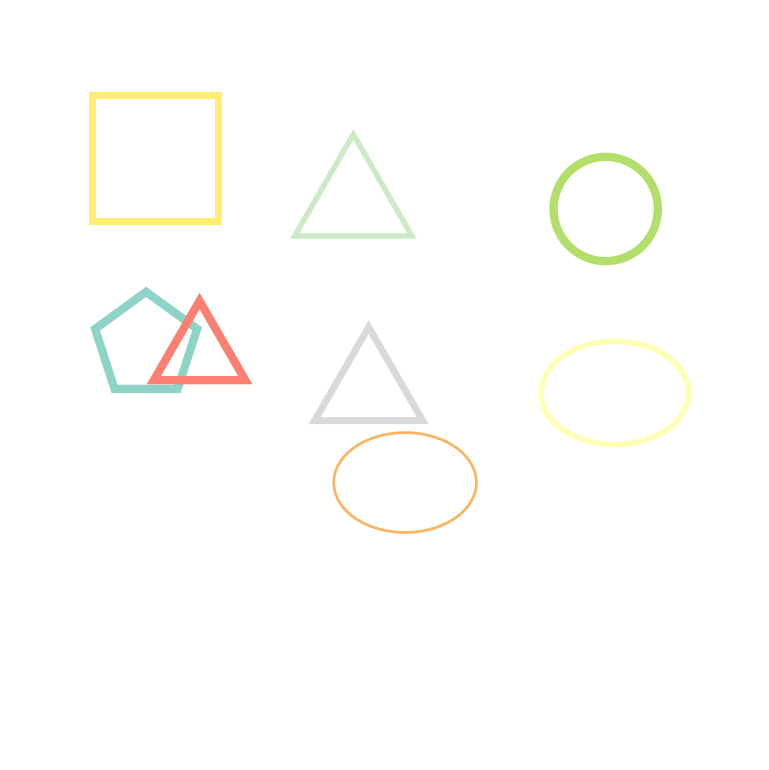[{"shape": "pentagon", "thickness": 3, "radius": 0.35, "center": [0.19, 0.551]}, {"shape": "oval", "thickness": 2, "radius": 0.48, "center": [0.799, 0.49]}, {"shape": "triangle", "thickness": 3, "radius": 0.34, "center": [0.259, 0.541]}, {"shape": "oval", "thickness": 1, "radius": 0.46, "center": [0.526, 0.373]}, {"shape": "circle", "thickness": 3, "radius": 0.34, "center": [0.787, 0.729]}, {"shape": "triangle", "thickness": 2.5, "radius": 0.4, "center": [0.479, 0.494]}, {"shape": "triangle", "thickness": 2, "radius": 0.44, "center": [0.459, 0.738]}, {"shape": "square", "thickness": 2.5, "radius": 0.41, "center": [0.201, 0.795]}]